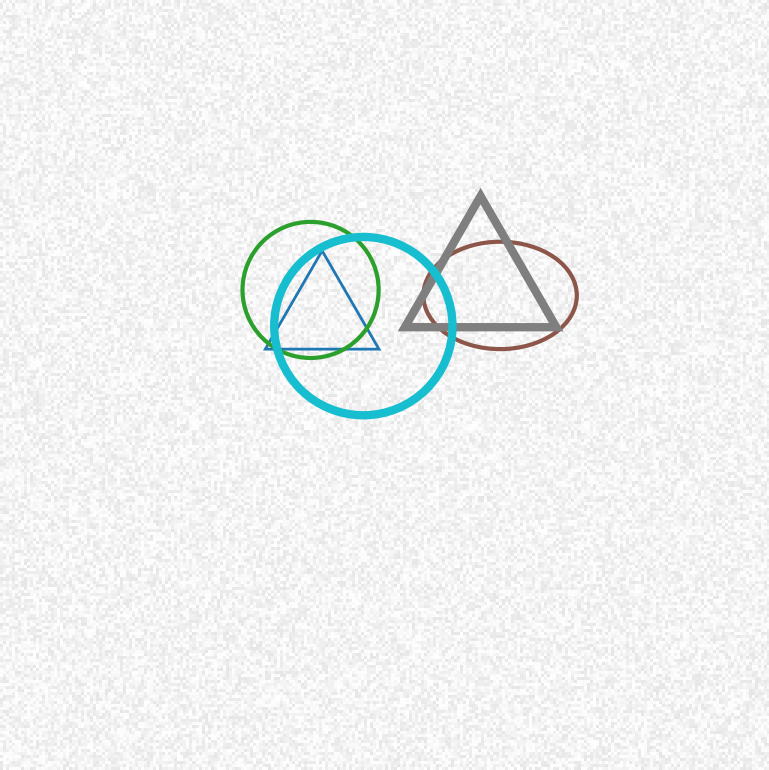[{"shape": "triangle", "thickness": 1, "radius": 0.43, "center": [0.418, 0.589]}, {"shape": "circle", "thickness": 1.5, "radius": 0.44, "center": [0.403, 0.623]}, {"shape": "oval", "thickness": 1.5, "radius": 0.5, "center": [0.65, 0.616]}, {"shape": "triangle", "thickness": 3, "radius": 0.57, "center": [0.624, 0.632]}, {"shape": "circle", "thickness": 3, "radius": 0.58, "center": [0.472, 0.576]}]